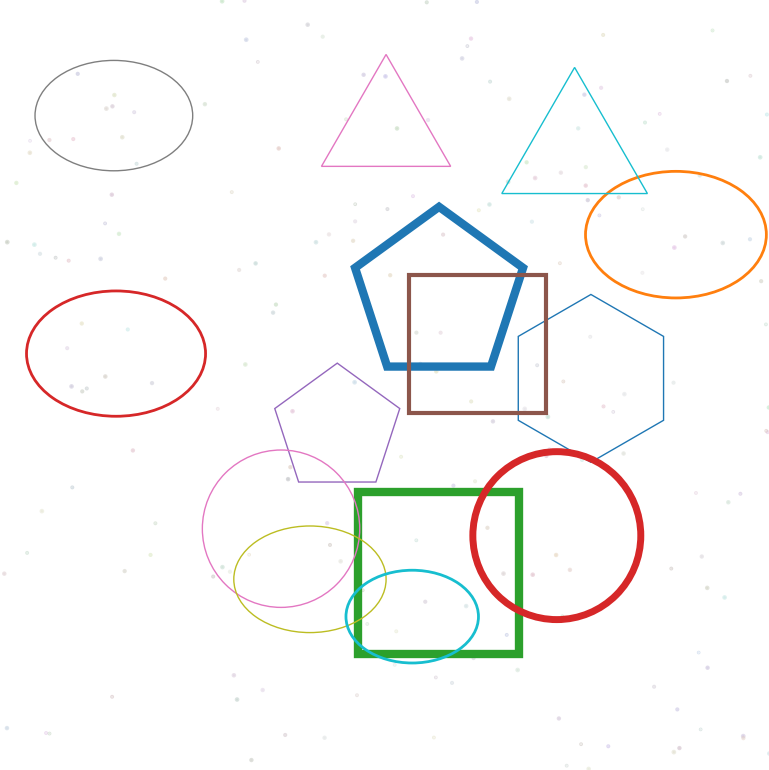[{"shape": "pentagon", "thickness": 3, "radius": 0.57, "center": [0.57, 0.617]}, {"shape": "hexagon", "thickness": 0.5, "radius": 0.54, "center": [0.767, 0.509]}, {"shape": "oval", "thickness": 1, "radius": 0.59, "center": [0.878, 0.695]}, {"shape": "square", "thickness": 3, "radius": 0.52, "center": [0.57, 0.255]}, {"shape": "oval", "thickness": 1, "radius": 0.58, "center": [0.151, 0.541]}, {"shape": "circle", "thickness": 2.5, "radius": 0.55, "center": [0.723, 0.304]}, {"shape": "pentagon", "thickness": 0.5, "radius": 0.43, "center": [0.438, 0.443]}, {"shape": "square", "thickness": 1.5, "radius": 0.45, "center": [0.62, 0.554]}, {"shape": "circle", "thickness": 0.5, "radius": 0.51, "center": [0.365, 0.313]}, {"shape": "triangle", "thickness": 0.5, "radius": 0.48, "center": [0.501, 0.832]}, {"shape": "oval", "thickness": 0.5, "radius": 0.51, "center": [0.148, 0.85]}, {"shape": "oval", "thickness": 0.5, "radius": 0.49, "center": [0.403, 0.248]}, {"shape": "oval", "thickness": 1, "radius": 0.43, "center": [0.535, 0.199]}, {"shape": "triangle", "thickness": 0.5, "radius": 0.55, "center": [0.746, 0.803]}]